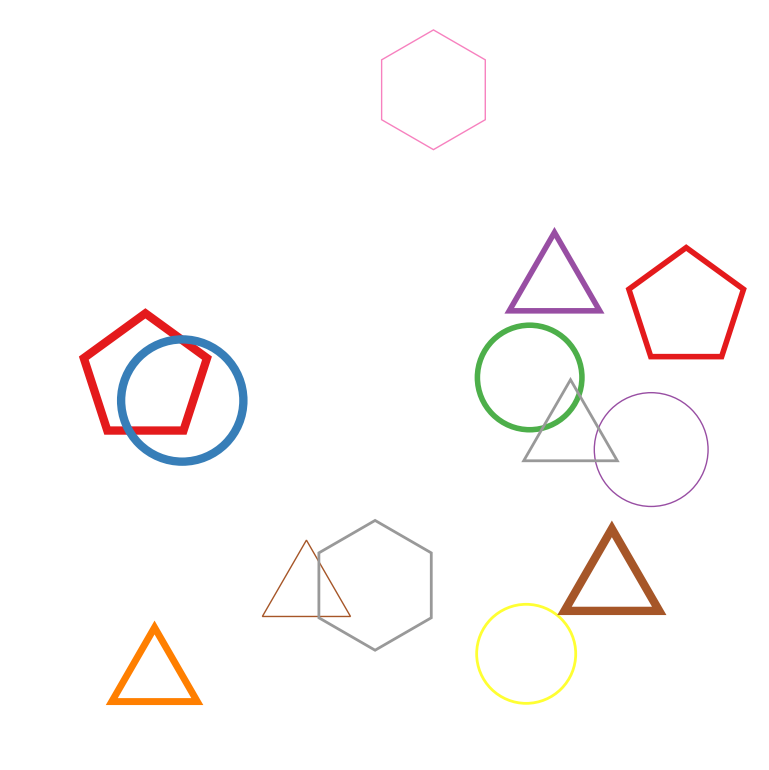[{"shape": "pentagon", "thickness": 3, "radius": 0.42, "center": [0.189, 0.509]}, {"shape": "pentagon", "thickness": 2, "radius": 0.39, "center": [0.891, 0.6]}, {"shape": "circle", "thickness": 3, "radius": 0.4, "center": [0.237, 0.48]}, {"shape": "circle", "thickness": 2, "radius": 0.34, "center": [0.688, 0.51]}, {"shape": "triangle", "thickness": 2, "radius": 0.34, "center": [0.72, 0.63]}, {"shape": "circle", "thickness": 0.5, "radius": 0.37, "center": [0.846, 0.416]}, {"shape": "triangle", "thickness": 2.5, "radius": 0.32, "center": [0.201, 0.121]}, {"shape": "circle", "thickness": 1, "radius": 0.32, "center": [0.683, 0.151]}, {"shape": "triangle", "thickness": 3, "radius": 0.36, "center": [0.795, 0.242]}, {"shape": "triangle", "thickness": 0.5, "radius": 0.33, "center": [0.398, 0.232]}, {"shape": "hexagon", "thickness": 0.5, "radius": 0.39, "center": [0.563, 0.883]}, {"shape": "hexagon", "thickness": 1, "radius": 0.42, "center": [0.487, 0.24]}, {"shape": "triangle", "thickness": 1, "radius": 0.35, "center": [0.741, 0.437]}]